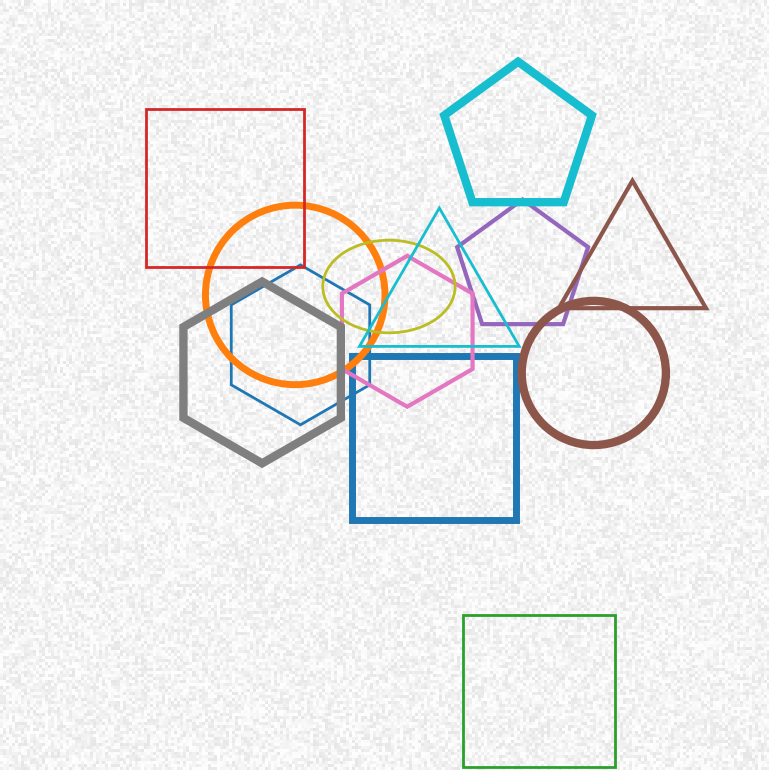[{"shape": "hexagon", "thickness": 1, "radius": 0.52, "center": [0.39, 0.552]}, {"shape": "square", "thickness": 2.5, "radius": 0.53, "center": [0.563, 0.431]}, {"shape": "circle", "thickness": 2.5, "radius": 0.58, "center": [0.383, 0.617]}, {"shape": "square", "thickness": 1, "radius": 0.49, "center": [0.7, 0.103]}, {"shape": "square", "thickness": 1, "radius": 0.51, "center": [0.292, 0.756]}, {"shape": "pentagon", "thickness": 1.5, "radius": 0.45, "center": [0.679, 0.651]}, {"shape": "circle", "thickness": 3, "radius": 0.47, "center": [0.771, 0.516]}, {"shape": "triangle", "thickness": 1.5, "radius": 0.55, "center": [0.821, 0.655]}, {"shape": "hexagon", "thickness": 1.5, "radius": 0.49, "center": [0.529, 0.57]}, {"shape": "hexagon", "thickness": 3, "radius": 0.59, "center": [0.34, 0.516]}, {"shape": "oval", "thickness": 1, "radius": 0.43, "center": [0.505, 0.628]}, {"shape": "triangle", "thickness": 1, "radius": 0.6, "center": [0.571, 0.61]}, {"shape": "pentagon", "thickness": 3, "radius": 0.5, "center": [0.673, 0.819]}]